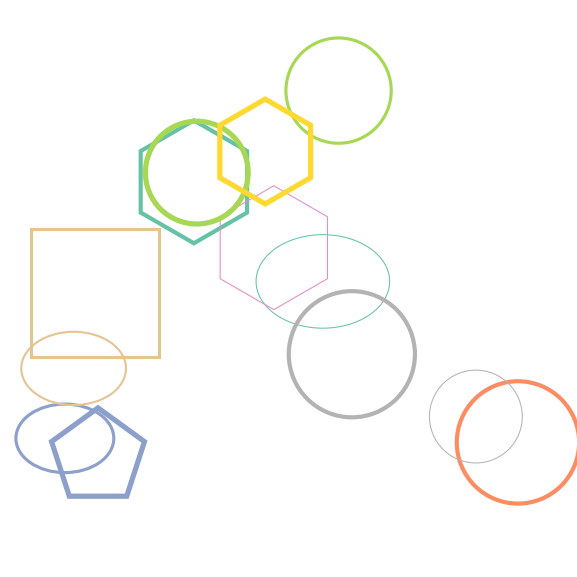[{"shape": "hexagon", "thickness": 2, "radius": 0.53, "center": [0.336, 0.684]}, {"shape": "oval", "thickness": 0.5, "radius": 0.58, "center": [0.559, 0.512]}, {"shape": "circle", "thickness": 2, "radius": 0.53, "center": [0.897, 0.233]}, {"shape": "pentagon", "thickness": 2.5, "radius": 0.42, "center": [0.17, 0.208]}, {"shape": "oval", "thickness": 1.5, "radius": 0.42, "center": [0.112, 0.24]}, {"shape": "hexagon", "thickness": 0.5, "radius": 0.54, "center": [0.474, 0.57]}, {"shape": "circle", "thickness": 2.5, "radius": 0.44, "center": [0.341, 0.7]}, {"shape": "circle", "thickness": 1.5, "radius": 0.46, "center": [0.586, 0.842]}, {"shape": "hexagon", "thickness": 2.5, "radius": 0.45, "center": [0.459, 0.737]}, {"shape": "square", "thickness": 1.5, "radius": 0.55, "center": [0.164, 0.492]}, {"shape": "oval", "thickness": 1, "radius": 0.45, "center": [0.128, 0.361]}, {"shape": "circle", "thickness": 0.5, "radius": 0.4, "center": [0.824, 0.278]}, {"shape": "circle", "thickness": 2, "radius": 0.55, "center": [0.609, 0.386]}]